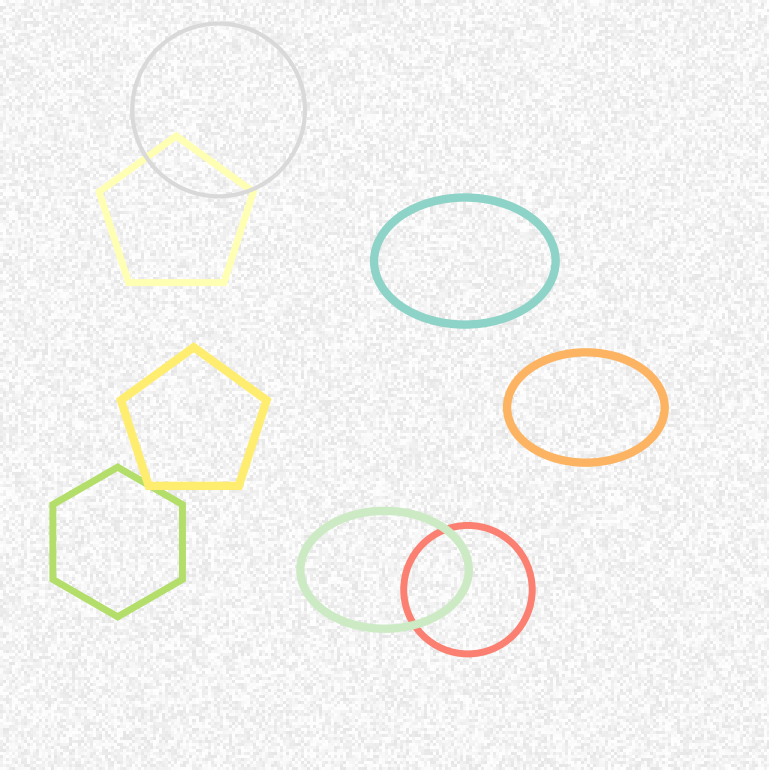[{"shape": "oval", "thickness": 3, "radius": 0.59, "center": [0.604, 0.661]}, {"shape": "pentagon", "thickness": 2.5, "radius": 0.53, "center": [0.229, 0.718]}, {"shape": "circle", "thickness": 2.5, "radius": 0.42, "center": [0.608, 0.234]}, {"shape": "oval", "thickness": 3, "radius": 0.51, "center": [0.761, 0.471]}, {"shape": "hexagon", "thickness": 2.5, "radius": 0.49, "center": [0.153, 0.296]}, {"shape": "circle", "thickness": 1.5, "radius": 0.56, "center": [0.284, 0.857]}, {"shape": "oval", "thickness": 3, "radius": 0.55, "center": [0.499, 0.26]}, {"shape": "pentagon", "thickness": 3, "radius": 0.5, "center": [0.252, 0.449]}]